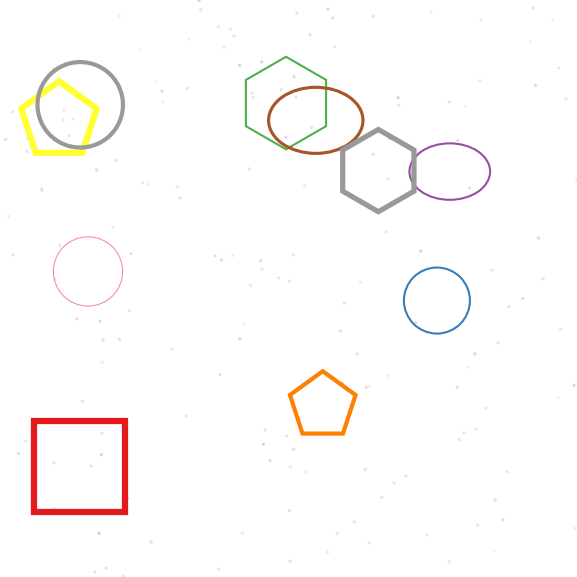[{"shape": "square", "thickness": 3, "radius": 0.39, "center": [0.137, 0.192]}, {"shape": "circle", "thickness": 1, "radius": 0.29, "center": [0.757, 0.479]}, {"shape": "hexagon", "thickness": 1, "radius": 0.4, "center": [0.495, 0.821]}, {"shape": "oval", "thickness": 1, "radius": 0.35, "center": [0.779, 0.702]}, {"shape": "pentagon", "thickness": 2, "radius": 0.3, "center": [0.559, 0.297]}, {"shape": "pentagon", "thickness": 3, "radius": 0.34, "center": [0.102, 0.79]}, {"shape": "oval", "thickness": 1.5, "radius": 0.41, "center": [0.547, 0.791]}, {"shape": "circle", "thickness": 0.5, "radius": 0.3, "center": [0.152, 0.529]}, {"shape": "circle", "thickness": 2, "radius": 0.37, "center": [0.139, 0.818]}, {"shape": "hexagon", "thickness": 2.5, "radius": 0.36, "center": [0.655, 0.704]}]